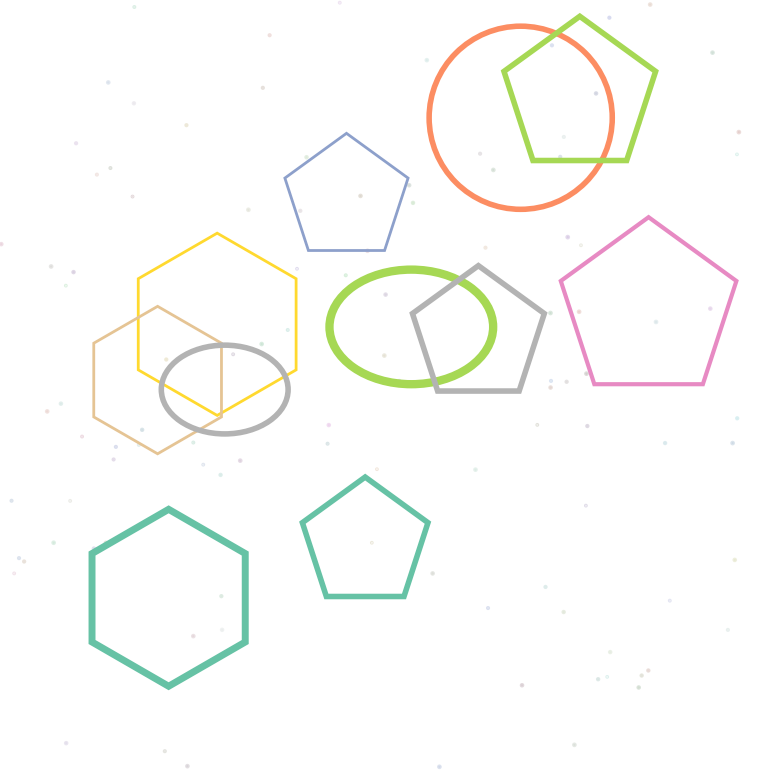[{"shape": "hexagon", "thickness": 2.5, "radius": 0.57, "center": [0.219, 0.224]}, {"shape": "pentagon", "thickness": 2, "radius": 0.43, "center": [0.474, 0.295]}, {"shape": "circle", "thickness": 2, "radius": 0.59, "center": [0.676, 0.847]}, {"shape": "pentagon", "thickness": 1, "radius": 0.42, "center": [0.45, 0.743]}, {"shape": "pentagon", "thickness": 1.5, "radius": 0.6, "center": [0.842, 0.598]}, {"shape": "oval", "thickness": 3, "radius": 0.53, "center": [0.534, 0.575]}, {"shape": "pentagon", "thickness": 2, "radius": 0.52, "center": [0.753, 0.875]}, {"shape": "hexagon", "thickness": 1, "radius": 0.59, "center": [0.282, 0.579]}, {"shape": "hexagon", "thickness": 1, "radius": 0.48, "center": [0.205, 0.506]}, {"shape": "oval", "thickness": 2, "radius": 0.41, "center": [0.292, 0.494]}, {"shape": "pentagon", "thickness": 2, "radius": 0.45, "center": [0.621, 0.565]}]